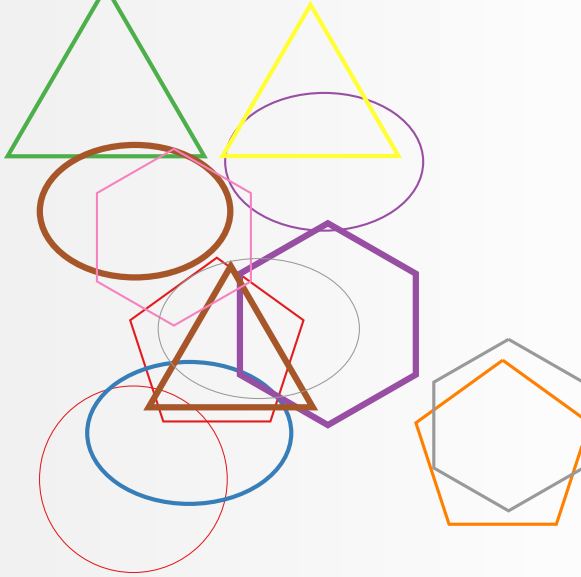[{"shape": "pentagon", "thickness": 1, "radius": 0.78, "center": [0.373, 0.396]}, {"shape": "circle", "thickness": 0.5, "radius": 0.81, "center": [0.229, 0.169]}, {"shape": "oval", "thickness": 2, "radius": 0.88, "center": [0.326, 0.249]}, {"shape": "triangle", "thickness": 2, "radius": 0.98, "center": [0.182, 0.826]}, {"shape": "oval", "thickness": 1, "radius": 0.85, "center": [0.558, 0.719]}, {"shape": "hexagon", "thickness": 3, "radius": 0.87, "center": [0.564, 0.438]}, {"shape": "pentagon", "thickness": 1.5, "radius": 0.79, "center": [0.865, 0.218]}, {"shape": "triangle", "thickness": 2, "radius": 0.87, "center": [0.534, 0.816]}, {"shape": "triangle", "thickness": 3, "radius": 0.81, "center": [0.397, 0.375]}, {"shape": "oval", "thickness": 3, "radius": 0.82, "center": [0.232, 0.633]}, {"shape": "hexagon", "thickness": 1, "radius": 0.76, "center": [0.299, 0.588]}, {"shape": "oval", "thickness": 0.5, "radius": 0.87, "center": [0.445, 0.43]}, {"shape": "hexagon", "thickness": 1.5, "radius": 0.74, "center": [0.875, 0.263]}]